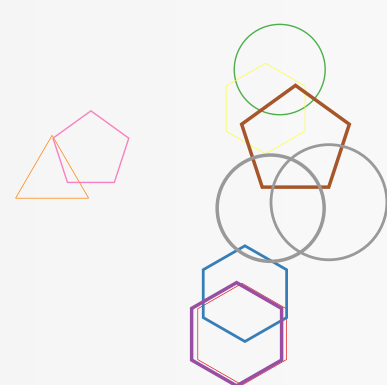[{"shape": "hexagon", "thickness": 0.5, "radius": 0.66, "center": [0.625, 0.132]}, {"shape": "hexagon", "thickness": 2, "radius": 0.62, "center": [0.632, 0.237]}, {"shape": "circle", "thickness": 1, "radius": 0.59, "center": [0.722, 0.819]}, {"shape": "hexagon", "thickness": 2.5, "radius": 0.67, "center": [0.611, 0.132]}, {"shape": "triangle", "thickness": 0.5, "radius": 0.54, "center": [0.134, 0.54]}, {"shape": "hexagon", "thickness": 0.5, "radius": 0.59, "center": [0.685, 0.718]}, {"shape": "pentagon", "thickness": 2.5, "radius": 0.73, "center": [0.763, 0.632]}, {"shape": "pentagon", "thickness": 1, "radius": 0.51, "center": [0.235, 0.609]}, {"shape": "circle", "thickness": 2, "radius": 0.75, "center": [0.849, 0.475]}, {"shape": "circle", "thickness": 2.5, "radius": 0.69, "center": [0.698, 0.459]}]